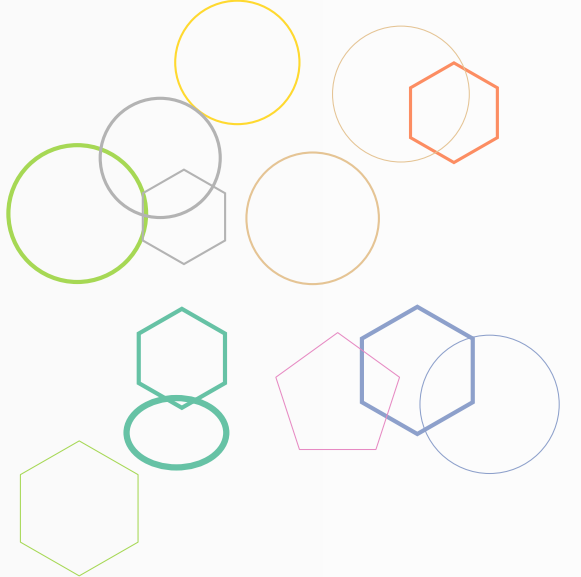[{"shape": "hexagon", "thickness": 2, "radius": 0.43, "center": [0.313, 0.379]}, {"shape": "oval", "thickness": 3, "radius": 0.43, "center": [0.304, 0.25]}, {"shape": "hexagon", "thickness": 1.5, "radius": 0.43, "center": [0.781, 0.804]}, {"shape": "hexagon", "thickness": 2, "radius": 0.55, "center": [0.718, 0.358]}, {"shape": "circle", "thickness": 0.5, "radius": 0.6, "center": [0.842, 0.299]}, {"shape": "pentagon", "thickness": 0.5, "radius": 0.56, "center": [0.581, 0.311]}, {"shape": "hexagon", "thickness": 0.5, "radius": 0.58, "center": [0.136, 0.119]}, {"shape": "circle", "thickness": 2, "radius": 0.59, "center": [0.133, 0.629]}, {"shape": "circle", "thickness": 1, "radius": 0.53, "center": [0.408, 0.891]}, {"shape": "circle", "thickness": 1, "radius": 0.57, "center": [0.538, 0.621]}, {"shape": "circle", "thickness": 0.5, "radius": 0.59, "center": [0.69, 0.836]}, {"shape": "circle", "thickness": 1.5, "radius": 0.52, "center": [0.276, 0.726]}, {"shape": "hexagon", "thickness": 1, "radius": 0.41, "center": [0.316, 0.624]}]